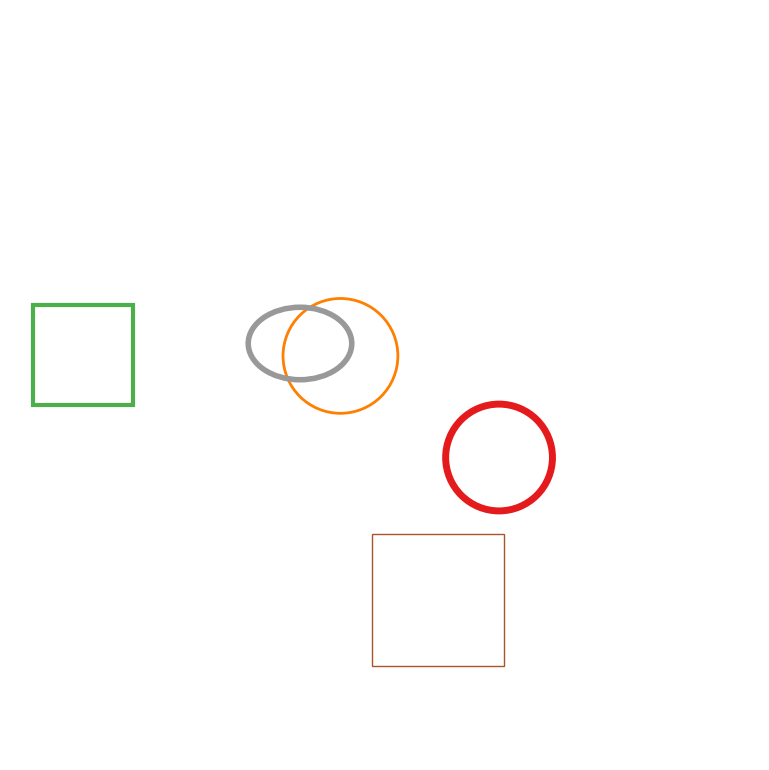[{"shape": "circle", "thickness": 2.5, "radius": 0.35, "center": [0.648, 0.406]}, {"shape": "square", "thickness": 1.5, "radius": 0.33, "center": [0.108, 0.539]}, {"shape": "circle", "thickness": 1, "radius": 0.37, "center": [0.442, 0.538]}, {"shape": "square", "thickness": 0.5, "radius": 0.43, "center": [0.569, 0.221]}, {"shape": "oval", "thickness": 2, "radius": 0.34, "center": [0.39, 0.554]}]